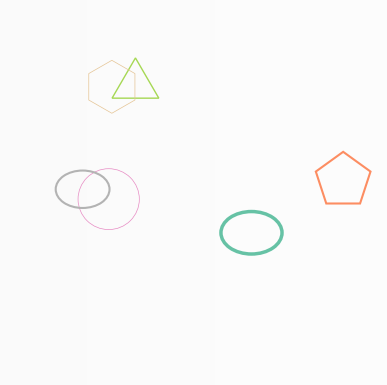[{"shape": "oval", "thickness": 2.5, "radius": 0.39, "center": [0.649, 0.395]}, {"shape": "pentagon", "thickness": 1.5, "radius": 0.37, "center": [0.886, 0.531]}, {"shape": "circle", "thickness": 0.5, "radius": 0.4, "center": [0.28, 0.483]}, {"shape": "triangle", "thickness": 1, "radius": 0.35, "center": [0.35, 0.78]}, {"shape": "hexagon", "thickness": 0.5, "radius": 0.34, "center": [0.289, 0.775]}, {"shape": "oval", "thickness": 1.5, "radius": 0.35, "center": [0.213, 0.508]}]